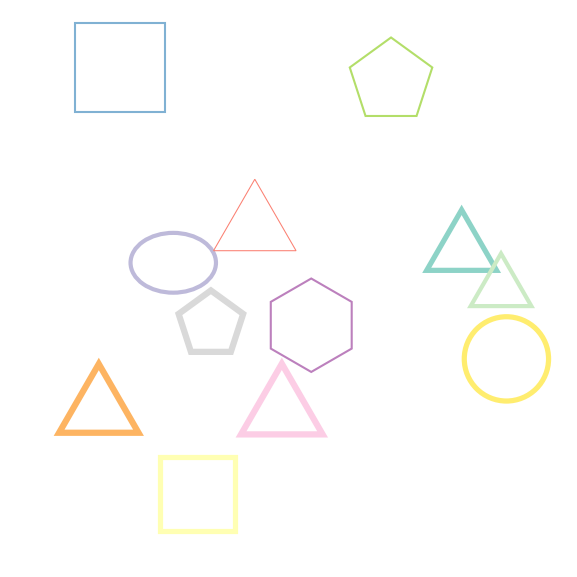[{"shape": "triangle", "thickness": 2.5, "radius": 0.35, "center": [0.799, 0.566]}, {"shape": "square", "thickness": 2.5, "radius": 0.32, "center": [0.341, 0.144]}, {"shape": "oval", "thickness": 2, "radius": 0.37, "center": [0.3, 0.544]}, {"shape": "triangle", "thickness": 0.5, "radius": 0.41, "center": [0.441, 0.606]}, {"shape": "square", "thickness": 1, "radius": 0.39, "center": [0.208, 0.882]}, {"shape": "triangle", "thickness": 3, "radius": 0.4, "center": [0.171, 0.289]}, {"shape": "pentagon", "thickness": 1, "radius": 0.38, "center": [0.677, 0.859]}, {"shape": "triangle", "thickness": 3, "radius": 0.41, "center": [0.488, 0.288]}, {"shape": "pentagon", "thickness": 3, "radius": 0.29, "center": [0.365, 0.437]}, {"shape": "hexagon", "thickness": 1, "radius": 0.4, "center": [0.539, 0.436]}, {"shape": "triangle", "thickness": 2, "radius": 0.3, "center": [0.868, 0.499]}, {"shape": "circle", "thickness": 2.5, "radius": 0.36, "center": [0.877, 0.378]}]